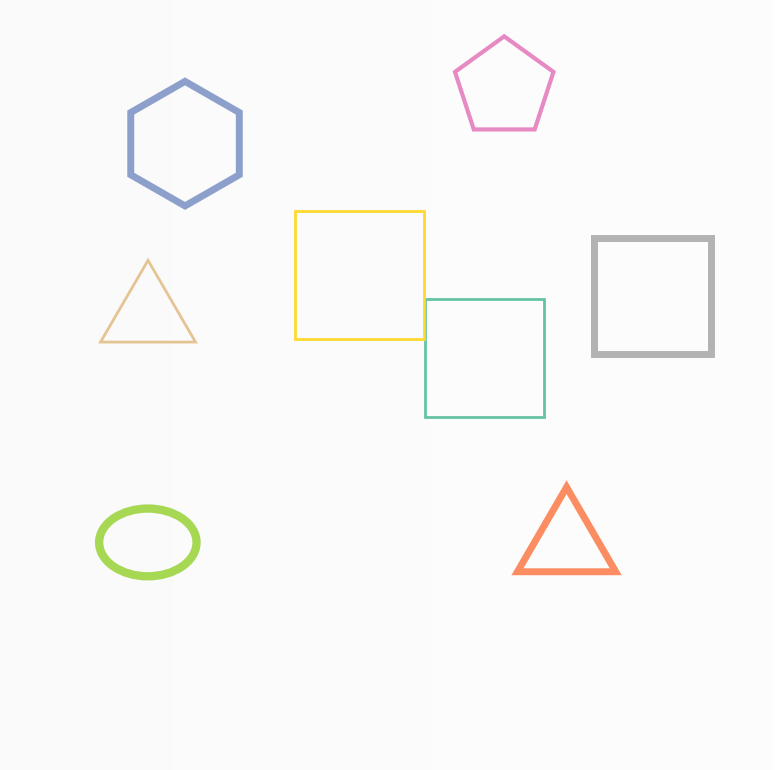[{"shape": "square", "thickness": 1, "radius": 0.38, "center": [0.625, 0.535]}, {"shape": "triangle", "thickness": 2.5, "radius": 0.37, "center": [0.731, 0.294]}, {"shape": "hexagon", "thickness": 2.5, "radius": 0.4, "center": [0.239, 0.813]}, {"shape": "pentagon", "thickness": 1.5, "radius": 0.33, "center": [0.651, 0.886]}, {"shape": "oval", "thickness": 3, "radius": 0.31, "center": [0.191, 0.296]}, {"shape": "square", "thickness": 1, "radius": 0.42, "center": [0.464, 0.643]}, {"shape": "triangle", "thickness": 1, "radius": 0.35, "center": [0.191, 0.591]}, {"shape": "square", "thickness": 2.5, "radius": 0.38, "center": [0.842, 0.615]}]